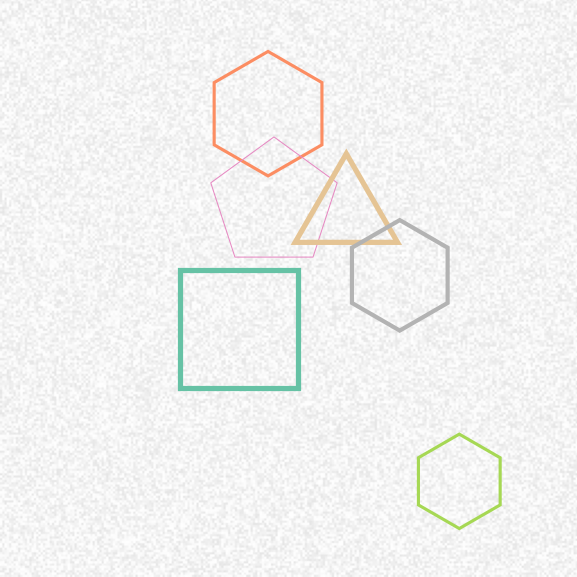[{"shape": "square", "thickness": 2.5, "radius": 0.51, "center": [0.414, 0.429]}, {"shape": "hexagon", "thickness": 1.5, "radius": 0.54, "center": [0.464, 0.802]}, {"shape": "pentagon", "thickness": 0.5, "radius": 0.58, "center": [0.474, 0.647]}, {"shape": "hexagon", "thickness": 1.5, "radius": 0.41, "center": [0.795, 0.166]}, {"shape": "triangle", "thickness": 2.5, "radius": 0.51, "center": [0.6, 0.631]}, {"shape": "hexagon", "thickness": 2, "radius": 0.48, "center": [0.692, 0.522]}]